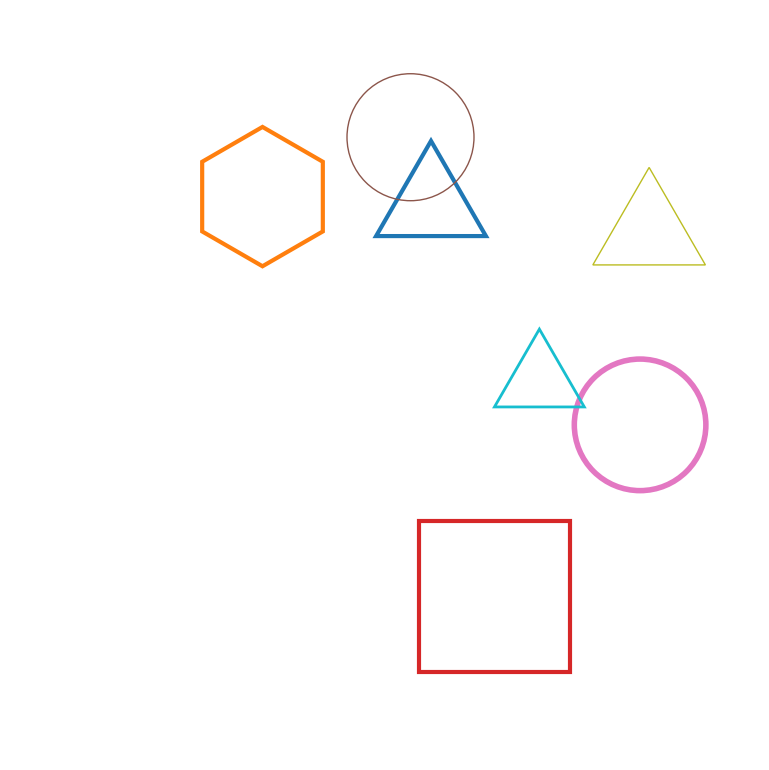[{"shape": "triangle", "thickness": 1.5, "radius": 0.41, "center": [0.56, 0.735]}, {"shape": "hexagon", "thickness": 1.5, "radius": 0.45, "center": [0.341, 0.745]}, {"shape": "square", "thickness": 1.5, "radius": 0.49, "center": [0.642, 0.225]}, {"shape": "circle", "thickness": 0.5, "radius": 0.41, "center": [0.533, 0.822]}, {"shape": "circle", "thickness": 2, "radius": 0.43, "center": [0.831, 0.448]}, {"shape": "triangle", "thickness": 0.5, "radius": 0.42, "center": [0.843, 0.698]}, {"shape": "triangle", "thickness": 1, "radius": 0.34, "center": [0.7, 0.505]}]